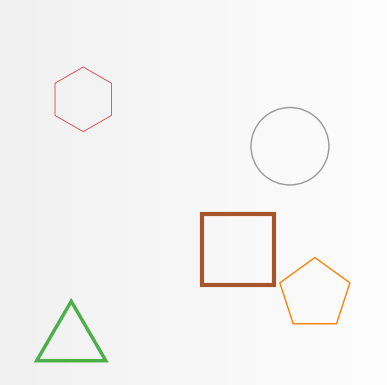[{"shape": "hexagon", "thickness": 0.5, "radius": 0.42, "center": [0.215, 0.742]}, {"shape": "triangle", "thickness": 2.5, "radius": 0.51, "center": [0.184, 0.115]}, {"shape": "pentagon", "thickness": 1, "radius": 0.48, "center": [0.813, 0.236]}, {"shape": "square", "thickness": 3, "radius": 0.46, "center": [0.614, 0.352]}, {"shape": "circle", "thickness": 1, "radius": 0.5, "center": [0.748, 0.62]}]